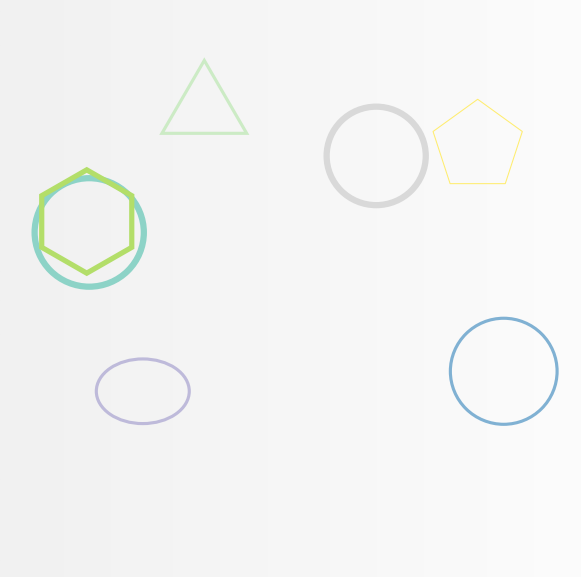[{"shape": "circle", "thickness": 3, "radius": 0.47, "center": [0.154, 0.597]}, {"shape": "oval", "thickness": 1.5, "radius": 0.4, "center": [0.246, 0.322]}, {"shape": "circle", "thickness": 1.5, "radius": 0.46, "center": [0.867, 0.356]}, {"shape": "hexagon", "thickness": 2.5, "radius": 0.45, "center": [0.149, 0.616]}, {"shape": "circle", "thickness": 3, "radius": 0.43, "center": [0.647, 0.729]}, {"shape": "triangle", "thickness": 1.5, "radius": 0.42, "center": [0.351, 0.81]}, {"shape": "pentagon", "thickness": 0.5, "radius": 0.4, "center": [0.822, 0.746]}]